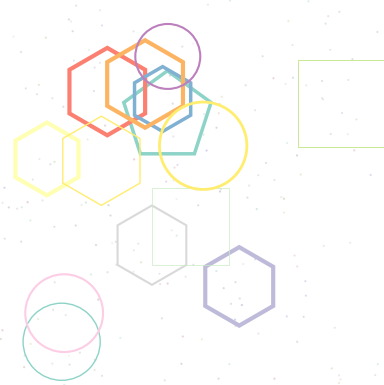[{"shape": "circle", "thickness": 1, "radius": 0.5, "center": [0.16, 0.112]}, {"shape": "pentagon", "thickness": 2.5, "radius": 0.6, "center": [0.435, 0.697]}, {"shape": "hexagon", "thickness": 3, "radius": 0.47, "center": [0.122, 0.587]}, {"shape": "hexagon", "thickness": 3, "radius": 0.51, "center": [0.621, 0.256]}, {"shape": "hexagon", "thickness": 3, "radius": 0.57, "center": [0.279, 0.762]}, {"shape": "hexagon", "thickness": 2.5, "radius": 0.42, "center": [0.422, 0.743]}, {"shape": "hexagon", "thickness": 3, "radius": 0.57, "center": [0.377, 0.782]}, {"shape": "square", "thickness": 0.5, "radius": 0.57, "center": [0.887, 0.731]}, {"shape": "circle", "thickness": 1.5, "radius": 0.5, "center": [0.167, 0.187]}, {"shape": "hexagon", "thickness": 1.5, "radius": 0.52, "center": [0.395, 0.363]}, {"shape": "circle", "thickness": 1.5, "radius": 0.42, "center": [0.436, 0.853]}, {"shape": "square", "thickness": 0.5, "radius": 0.5, "center": [0.496, 0.411]}, {"shape": "circle", "thickness": 2, "radius": 0.57, "center": [0.528, 0.621]}, {"shape": "hexagon", "thickness": 1, "radius": 0.58, "center": [0.263, 0.582]}]